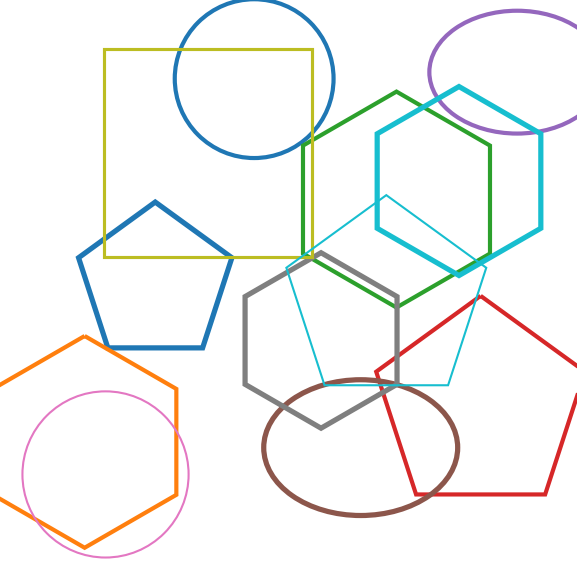[{"shape": "pentagon", "thickness": 2.5, "radius": 0.7, "center": [0.269, 0.51]}, {"shape": "circle", "thickness": 2, "radius": 0.69, "center": [0.44, 0.863]}, {"shape": "hexagon", "thickness": 2, "radius": 0.92, "center": [0.147, 0.234]}, {"shape": "hexagon", "thickness": 2, "radius": 0.93, "center": [0.687, 0.654]}, {"shape": "pentagon", "thickness": 2, "radius": 0.95, "center": [0.832, 0.297]}, {"shape": "oval", "thickness": 2, "radius": 0.76, "center": [0.895, 0.874]}, {"shape": "oval", "thickness": 2.5, "radius": 0.84, "center": [0.625, 0.224]}, {"shape": "circle", "thickness": 1, "radius": 0.72, "center": [0.183, 0.178]}, {"shape": "hexagon", "thickness": 2.5, "radius": 0.76, "center": [0.556, 0.41]}, {"shape": "square", "thickness": 1.5, "radius": 0.9, "center": [0.36, 0.734]}, {"shape": "pentagon", "thickness": 1, "radius": 0.91, "center": [0.669, 0.479]}, {"shape": "hexagon", "thickness": 2.5, "radius": 0.82, "center": [0.795, 0.686]}]